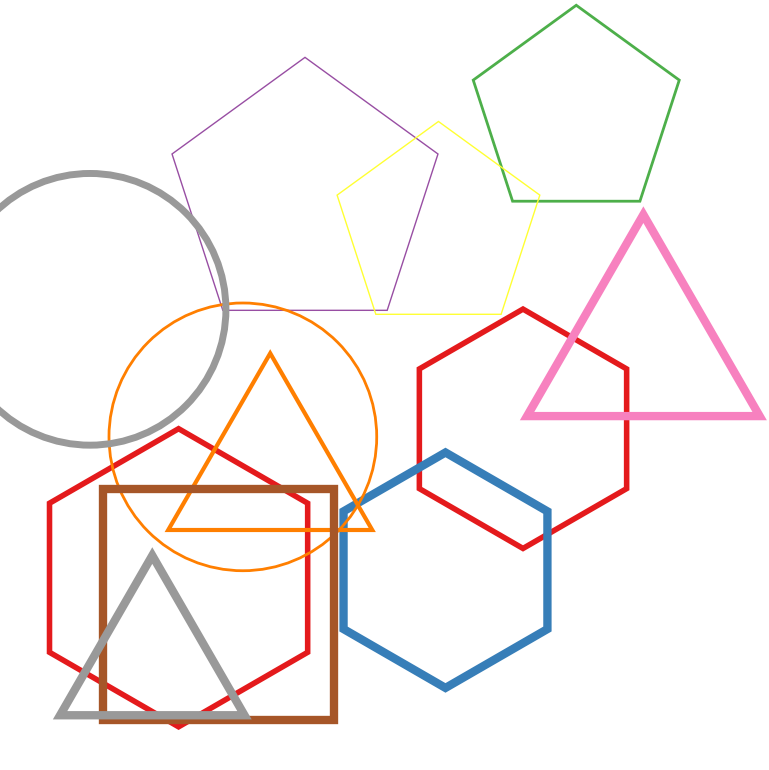[{"shape": "hexagon", "thickness": 2, "radius": 0.78, "center": [0.679, 0.443]}, {"shape": "hexagon", "thickness": 2, "radius": 0.97, "center": [0.232, 0.25]}, {"shape": "hexagon", "thickness": 3, "radius": 0.76, "center": [0.579, 0.259]}, {"shape": "pentagon", "thickness": 1, "radius": 0.7, "center": [0.748, 0.852]}, {"shape": "pentagon", "thickness": 0.5, "radius": 0.91, "center": [0.396, 0.744]}, {"shape": "circle", "thickness": 1, "radius": 0.87, "center": [0.315, 0.433]}, {"shape": "triangle", "thickness": 1.5, "radius": 0.76, "center": [0.351, 0.388]}, {"shape": "pentagon", "thickness": 0.5, "radius": 0.69, "center": [0.569, 0.704]}, {"shape": "square", "thickness": 3, "radius": 0.75, "center": [0.284, 0.215]}, {"shape": "triangle", "thickness": 3, "radius": 0.87, "center": [0.836, 0.547]}, {"shape": "triangle", "thickness": 3, "radius": 0.69, "center": [0.198, 0.14]}, {"shape": "circle", "thickness": 2.5, "radius": 0.88, "center": [0.117, 0.598]}]